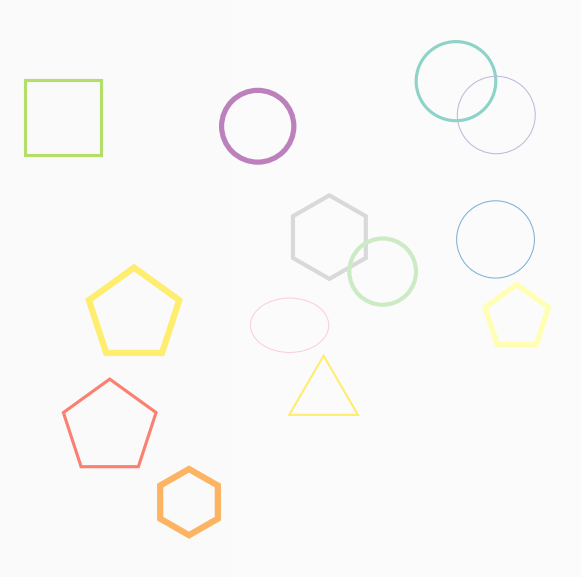[{"shape": "circle", "thickness": 1.5, "radius": 0.34, "center": [0.784, 0.859]}, {"shape": "pentagon", "thickness": 2.5, "radius": 0.29, "center": [0.889, 0.449]}, {"shape": "circle", "thickness": 0.5, "radius": 0.34, "center": [0.854, 0.8]}, {"shape": "pentagon", "thickness": 1.5, "radius": 0.42, "center": [0.189, 0.259]}, {"shape": "circle", "thickness": 0.5, "radius": 0.33, "center": [0.853, 0.585]}, {"shape": "hexagon", "thickness": 3, "radius": 0.29, "center": [0.325, 0.13]}, {"shape": "square", "thickness": 1.5, "radius": 0.33, "center": [0.109, 0.795]}, {"shape": "oval", "thickness": 0.5, "radius": 0.34, "center": [0.498, 0.436]}, {"shape": "hexagon", "thickness": 2, "radius": 0.36, "center": [0.567, 0.589]}, {"shape": "circle", "thickness": 2.5, "radius": 0.31, "center": [0.443, 0.781]}, {"shape": "circle", "thickness": 2, "radius": 0.29, "center": [0.658, 0.529]}, {"shape": "pentagon", "thickness": 3, "radius": 0.41, "center": [0.231, 0.454]}, {"shape": "triangle", "thickness": 1, "radius": 0.34, "center": [0.557, 0.315]}]